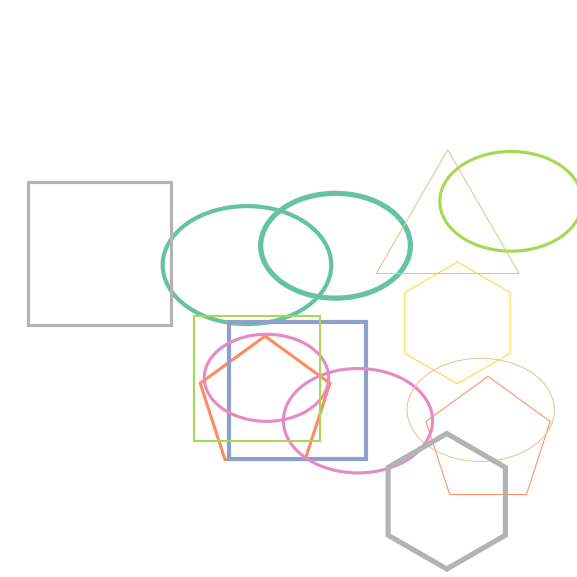[{"shape": "oval", "thickness": 2.5, "radius": 0.65, "center": [0.581, 0.574]}, {"shape": "oval", "thickness": 2, "radius": 0.73, "center": [0.428, 0.54]}, {"shape": "pentagon", "thickness": 1.5, "radius": 0.59, "center": [0.459, 0.299]}, {"shape": "pentagon", "thickness": 0.5, "radius": 0.57, "center": [0.845, 0.234]}, {"shape": "square", "thickness": 2, "radius": 0.59, "center": [0.516, 0.322]}, {"shape": "oval", "thickness": 1.5, "radius": 0.54, "center": [0.461, 0.345]}, {"shape": "oval", "thickness": 1.5, "radius": 0.65, "center": [0.62, 0.271]}, {"shape": "square", "thickness": 1, "radius": 0.54, "center": [0.445, 0.344]}, {"shape": "oval", "thickness": 1.5, "radius": 0.62, "center": [0.885, 0.651]}, {"shape": "hexagon", "thickness": 0.5, "radius": 0.53, "center": [0.792, 0.44]}, {"shape": "triangle", "thickness": 0.5, "radius": 0.71, "center": [0.775, 0.597]}, {"shape": "oval", "thickness": 0.5, "radius": 0.64, "center": [0.832, 0.289]}, {"shape": "square", "thickness": 1.5, "radius": 0.62, "center": [0.173, 0.56]}, {"shape": "hexagon", "thickness": 2.5, "radius": 0.59, "center": [0.774, 0.131]}]